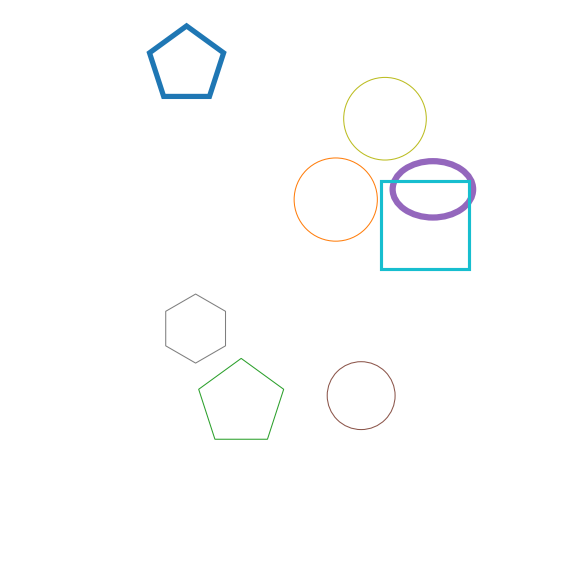[{"shape": "pentagon", "thickness": 2.5, "radius": 0.34, "center": [0.323, 0.887]}, {"shape": "circle", "thickness": 0.5, "radius": 0.36, "center": [0.581, 0.654]}, {"shape": "pentagon", "thickness": 0.5, "radius": 0.39, "center": [0.418, 0.301]}, {"shape": "oval", "thickness": 3, "radius": 0.35, "center": [0.75, 0.671]}, {"shape": "circle", "thickness": 0.5, "radius": 0.29, "center": [0.625, 0.314]}, {"shape": "hexagon", "thickness": 0.5, "radius": 0.3, "center": [0.339, 0.43]}, {"shape": "circle", "thickness": 0.5, "radius": 0.36, "center": [0.667, 0.794]}, {"shape": "square", "thickness": 1.5, "radius": 0.38, "center": [0.736, 0.61]}]